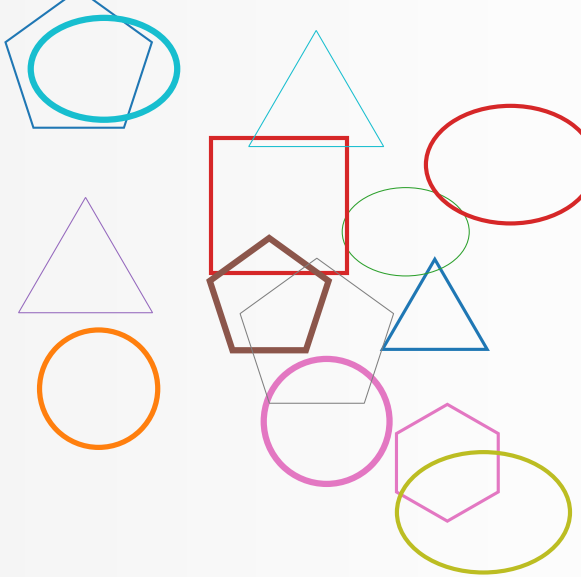[{"shape": "triangle", "thickness": 1.5, "radius": 0.52, "center": [0.748, 0.446]}, {"shape": "pentagon", "thickness": 1, "radius": 0.66, "center": [0.135, 0.885]}, {"shape": "circle", "thickness": 2.5, "radius": 0.51, "center": [0.17, 0.326]}, {"shape": "oval", "thickness": 0.5, "radius": 0.55, "center": [0.698, 0.598]}, {"shape": "oval", "thickness": 2, "radius": 0.73, "center": [0.878, 0.714]}, {"shape": "square", "thickness": 2, "radius": 0.59, "center": [0.48, 0.643]}, {"shape": "triangle", "thickness": 0.5, "radius": 0.67, "center": [0.147, 0.524]}, {"shape": "pentagon", "thickness": 3, "radius": 0.54, "center": [0.463, 0.48]}, {"shape": "hexagon", "thickness": 1.5, "radius": 0.51, "center": [0.77, 0.198]}, {"shape": "circle", "thickness": 3, "radius": 0.54, "center": [0.562, 0.269]}, {"shape": "pentagon", "thickness": 0.5, "radius": 0.69, "center": [0.545, 0.413]}, {"shape": "oval", "thickness": 2, "radius": 0.74, "center": [0.832, 0.112]}, {"shape": "triangle", "thickness": 0.5, "radius": 0.67, "center": [0.544, 0.812]}, {"shape": "oval", "thickness": 3, "radius": 0.63, "center": [0.179, 0.88]}]